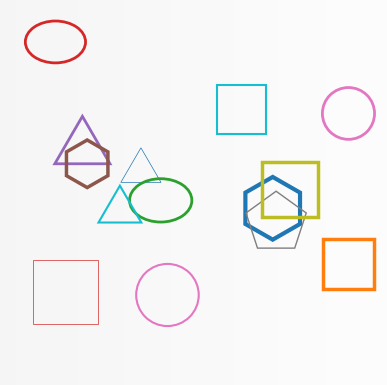[{"shape": "triangle", "thickness": 0.5, "radius": 0.3, "center": [0.364, 0.556]}, {"shape": "hexagon", "thickness": 3, "radius": 0.41, "center": [0.704, 0.459]}, {"shape": "square", "thickness": 2.5, "radius": 0.32, "center": [0.899, 0.315]}, {"shape": "oval", "thickness": 2, "radius": 0.4, "center": [0.415, 0.48]}, {"shape": "oval", "thickness": 2, "radius": 0.39, "center": [0.143, 0.891]}, {"shape": "square", "thickness": 0.5, "radius": 0.42, "center": [0.17, 0.242]}, {"shape": "triangle", "thickness": 2, "radius": 0.41, "center": [0.213, 0.616]}, {"shape": "hexagon", "thickness": 2.5, "radius": 0.31, "center": [0.225, 0.575]}, {"shape": "circle", "thickness": 2, "radius": 0.34, "center": [0.899, 0.705]}, {"shape": "circle", "thickness": 1.5, "radius": 0.4, "center": [0.432, 0.234]}, {"shape": "pentagon", "thickness": 1, "radius": 0.41, "center": [0.713, 0.422]}, {"shape": "square", "thickness": 2.5, "radius": 0.36, "center": [0.748, 0.508]}, {"shape": "square", "thickness": 1.5, "radius": 0.32, "center": [0.623, 0.715]}, {"shape": "triangle", "thickness": 1.5, "radius": 0.32, "center": [0.309, 0.454]}]